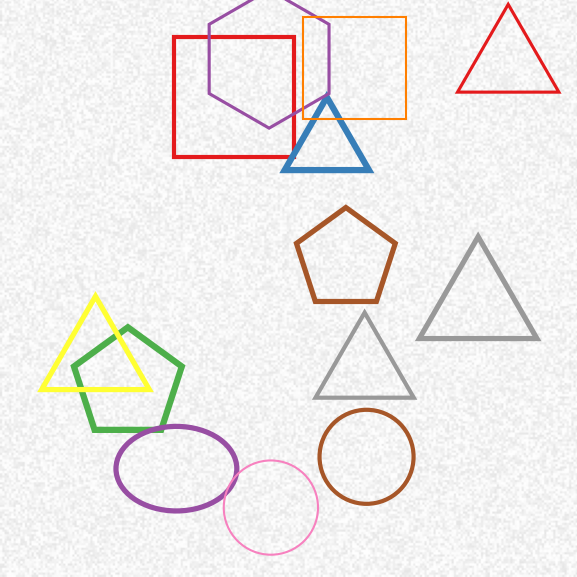[{"shape": "square", "thickness": 2, "radius": 0.52, "center": [0.405, 0.831]}, {"shape": "triangle", "thickness": 1.5, "radius": 0.51, "center": [0.88, 0.89]}, {"shape": "triangle", "thickness": 3, "radius": 0.42, "center": [0.566, 0.747]}, {"shape": "pentagon", "thickness": 3, "radius": 0.49, "center": [0.221, 0.334]}, {"shape": "hexagon", "thickness": 1.5, "radius": 0.6, "center": [0.466, 0.897]}, {"shape": "oval", "thickness": 2.5, "radius": 0.52, "center": [0.305, 0.188]}, {"shape": "square", "thickness": 1, "radius": 0.44, "center": [0.614, 0.882]}, {"shape": "triangle", "thickness": 2.5, "radius": 0.54, "center": [0.165, 0.378]}, {"shape": "circle", "thickness": 2, "radius": 0.41, "center": [0.635, 0.208]}, {"shape": "pentagon", "thickness": 2.5, "radius": 0.45, "center": [0.599, 0.55]}, {"shape": "circle", "thickness": 1, "radius": 0.41, "center": [0.469, 0.12]}, {"shape": "triangle", "thickness": 2.5, "radius": 0.59, "center": [0.828, 0.472]}, {"shape": "triangle", "thickness": 2, "radius": 0.49, "center": [0.631, 0.36]}]